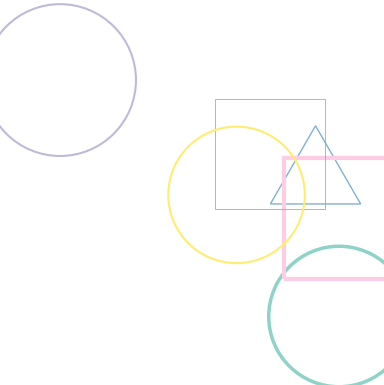[{"shape": "circle", "thickness": 2.5, "radius": 0.91, "center": [0.88, 0.178]}, {"shape": "circle", "thickness": 1.5, "radius": 0.99, "center": [0.156, 0.792]}, {"shape": "triangle", "thickness": 1, "radius": 0.68, "center": [0.82, 0.538]}, {"shape": "square", "thickness": 3, "radius": 0.78, "center": [0.894, 0.432]}, {"shape": "square", "thickness": 0.5, "radius": 0.71, "center": [0.702, 0.599]}, {"shape": "circle", "thickness": 1.5, "radius": 0.89, "center": [0.614, 0.494]}]